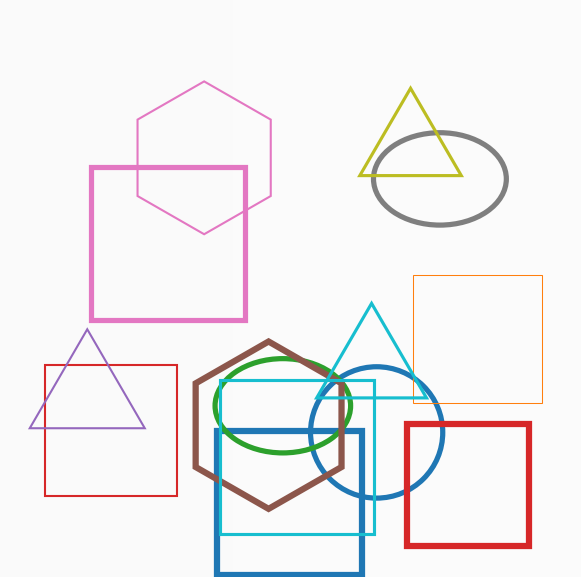[{"shape": "circle", "thickness": 2.5, "radius": 0.57, "center": [0.648, 0.25]}, {"shape": "square", "thickness": 3, "radius": 0.62, "center": [0.497, 0.127]}, {"shape": "square", "thickness": 0.5, "radius": 0.55, "center": [0.822, 0.412]}, {"shape": "oval", "thickness": 2.5, "radius": 0.58, "center": [0.487, 0.296]}, {"shape": "square", "thickness": 3, "radius": 0.53, "center": [0.805, 0.159]}, {"shape": "square", "thickness": 1, "radius": 0.57, "center": [0.191, 0.254]}, {"shape": "triangle", "thickness": 1, "radius": 0.57, "center": [0.15, 0.315]}, {"shape": "hexagon", "thickness": 3, "radius": 0.72, "center": [0.462, 0.263]}, {"shape": "hexagon", "thickness": 1, "radius": 0.66, "center": [0.351, 0.726]}, {"shape": "square", "thickness": 2.5, "radius": 0.66, "center": [0.289, 0.577]}, {"shape": "oval", "thickness": 2.5, "radius": 0.57, "center": [0.757, 0.689]}, {"shape": "triangle", "thickness": 1.5, "radius": 0.5, "center": [0.706, 0.745]}, {"shape": "triangle", "thickness": 1.5, "radius": 0.55, "center": [0.639, 0.365]}, {"shape": "square", "thickness": 1.5, "radius": 0.66, "center": [0.511, 0.208]}]